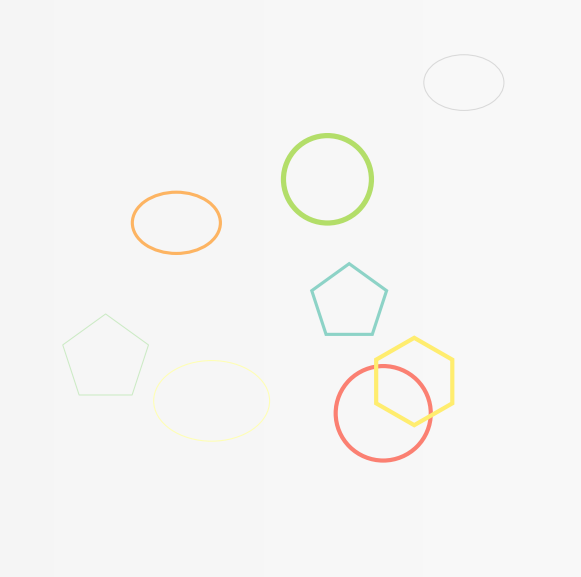[{"shape": "pentagon", "thickness": 1.5, "radius": 0.34, "center": [0.601, 0.475]}, {"shape": "oval", "thickness": 0.5, "radius": 0.5, "center": [0.364, 0.305]}, {"shape": "circle", "thickness": 2, "radius": 0.41, "center": [0.659, 0.283]}, {"shape": "oval", "thickness": 1.5, "radius": 0.38, "center": [0.303, 0.613]}, {"shape": "circle", "thickness": 2.5, "radius": 0.38, "center": [0.563, 0.689]}, {"shape": "oval", "thickness": 0.5, "radius": 0.34, "center": [0.798, 0.856]}, {"shape": "pentagon", "thickness": 0.5, "radius": 0.39, "center": [0.182, 0.378]}, {"shape": "hexagon", "thickness": 2, "radius": 0.38, "center": [0.713, 0.339]}]